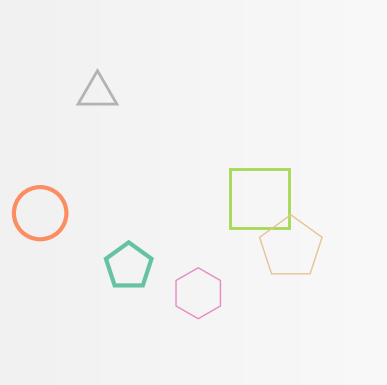[{"shape": "pentagon", "thickness": 3, "radius": 0.31, "center": [0.332, 0.309]}, {"shape": "circle", "thickness": 3, "radius": 0.34, "center": [0.104, 0.446]}, {"shape": "hexagon", "thickness": 1, "radius": 0.33, "center": [0.512, 0.238]}, {"shape": "square", "thickness": 2, "radius": 0.38, "center": [0.669, 0.483]}, {"shape": "pentagon", "thickness": 1, "radius": 0.42, "center": [0.751, 0.357]}, {"shape": "triangle", "thickness": 2, "radius": 0.29, "center": [0.252, 0.759]}]